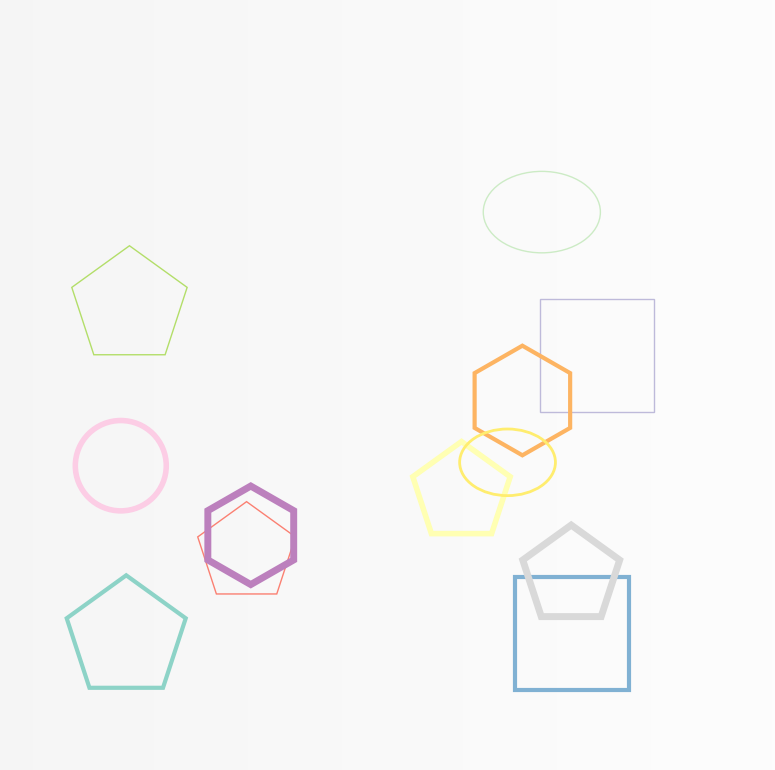[{"shape": "pentagon", "thickness": 1.5, "radius": 0.4, "center": [0.163, 0.172]}, {"shape": "pentagon", "thickness": 2, "radius": 0.33, "center": [0.595, 0.36]}, {"shape": "square", "thickness": 0.5, "radius": 0.37, "center": [0.77, 0.539]}, {"shape": "pentagon", "thickness": 0.5, "radius": 0.33, "center": [0.318, 0.282]}, {"shape": "square", "thickness": 1.5, "radius": 0.37, "center": [0.738, 0.178]}, {"shape": "hexagon", "thickness": 1.5, "radius": 0.36, "center": [0.674, 0.48]}, {"shape": "pentagon", "thickness": 0.5, "radius": 0.39, "center": [0.167, 0.603]}, {"shape": "circle", "thickness": 2, "radius": 0.29, "center": [0.156, 0.395]}, {"shape": "pentagon", "thickness": 2.5, "radius": 0.33, "center": [0.737, 0.252]}, {"shape": "hexagon", "thickness": 2.5, "radius": 0.32, "center": [0.324, 0.305]}, {"shape": "oval", "thickness": 0.5, "radius": 0.38, "center": [0.699, 0.725]}, {"shape": "oval", "thickness": 1, "radius": 0.31, "center": [0.655, 0.4]}]